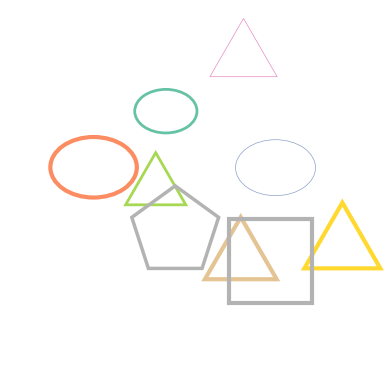[{"shape": "oval", "thickness": 2, "radius": 0.4, "center": [0.431, 0.711]}, {"shape": "oval", "thickness": 3, "radius": 0.56, "center": [0.243, 0.566]}, {"shape": "oval", "thickness": 0.5, "radius": 0.52, "center": [0.716, 0.564]}, {"shape": "triangle", "thickness": 0.5, "radius": 0.5, "center": [0.633, 0.851]}, {"shape": "triangle", "thickness": 2, "radius": 0.45, "center": [0.404, 0.513]}, {"shape": "triangle", "thickness": 3, "radius": 0.57, "center": [0.889, 0.36]}, {"shape": "triangle", "thickness": 3, "radius": 0.54, "center": [0.625, 0.329]}, {"shape": "pentagon", "thickness": 2.5, "radius": 0.59, "center": [0.455, 0.399]}, {"shape": "square", "thickness": 3, "radius": 0.54, "center": [0.702, 0.322]}]